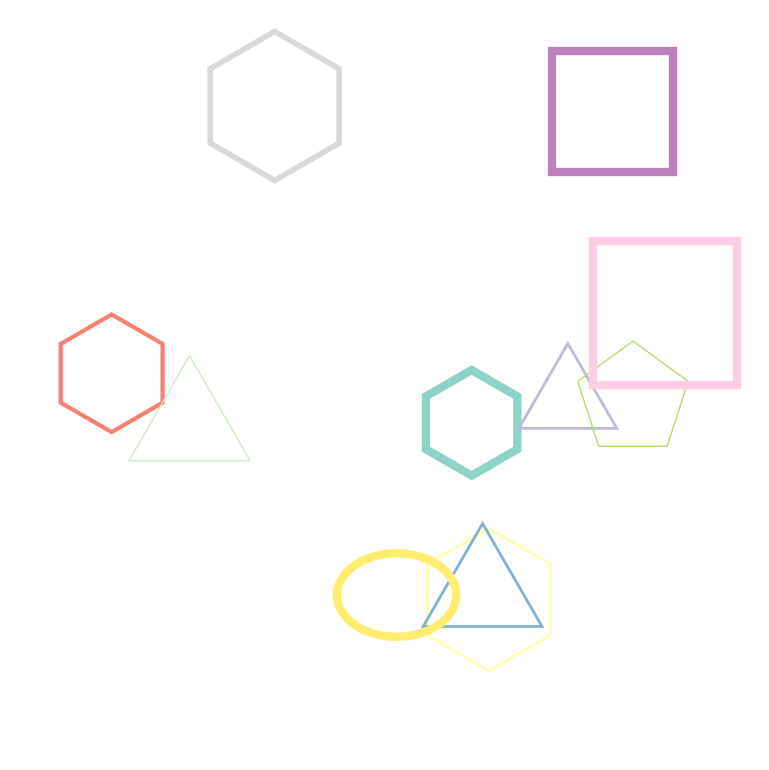[{"shape": "hexagon", "thickness": 3, "radius": 0.34, "center": [0.613, 0.451]}, {"shape": "hexagon", "thickness": 1, "radius": 0.46, "center": [0.635, 0.221]}, {"shape": "triangle", "thickness": 1, "radius": 0.37, "center": [0.737, 0.48]}, {"shape": "hexagon", "thickness": 1.5, "radius": 0.38, "center": [0.145, 0.515]}, {"shape": "triangle", "thickness": 1, "radius": 0.45, "center": [0.627, 0.231]}, {"shape": "pentagon", "thickness": 0.5, "radius": 0.38, "center": [0.822, 0.481]}, {"shape": "square", "thickness": 3, "radius": 0.47, "center": [0.864, 0.594]}, {"shape": "hexagon", "thickness": 2, "radius": 0.48, "center": [0.357, 0.862]}, {"shape": "square", "thickness": 3, "radius": 0.39, "center": [0.795, 0.855]}, {"shape": "triangle", "thickness": 0.5, "radius": 0.45, "center": [0.246, 0.447]}, {"shape": "oval", "thickness": 3, "radius": 0.39, "center": [0.515, 0.227]}]